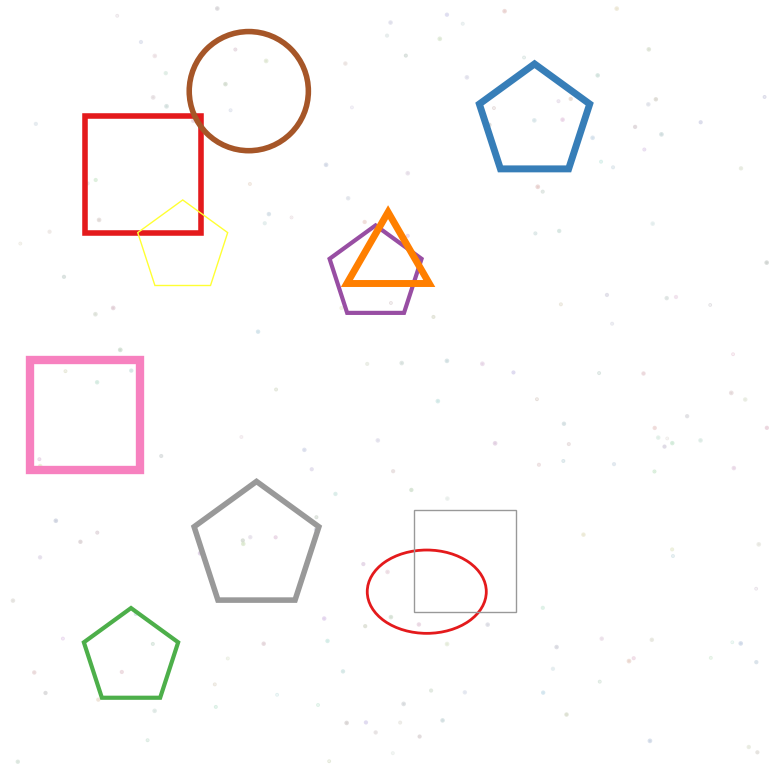[{"shape": "oval", "thickness": 1, "radius": 0.39, "center": [0.554, 0.232]}, {"shape": "square", "thickness": 2, "radius": 0.38, "center": [0.186, 0.774]}, {"shape": "pentagon", "thickness": 2.5, "radius": 0.38, "center": [0.694, 0.842]}, {"shape": "pentagon", "thickness": 1.5, "radius": 0.32, "center": [0.17, 0.146]}, {"shape": "pentagon", "thickness": 1.5, "radius": 0.31, "center": [0.488, 0.644]}, {"shape": "triangle", "thickness": 2.5, "radius": 0.31, "center": [0.504, 0.663]}, {"shape": "pentagon", "thickness": 0.5, "radius": 0.31, "center": [0.237, 0.679]}, {"shape": "circle", "thickness": 2, "radius": 0.39, "center": [0.323, 0.882]}, {"shape": "square", "thickness": 3, "radius": 0.36, "center": [0.11, 0.461]}, {"shape": "pentagon", "thickness": 2, "radius": 0.43, "center": [0.333, 0.29]}, {"shape": "square", "thickness": 0.5, "radius": 0.33, "center": [0.604, 0.272]}]